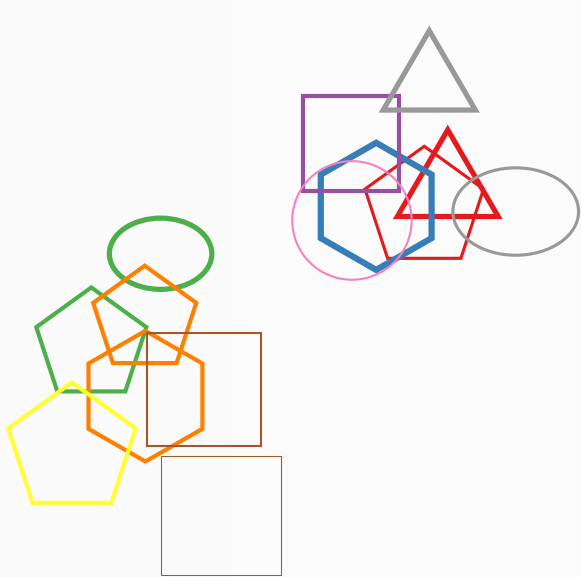[{"shape": "triangle", "thickness": 2.5, "radius": 0.5, "center": [0.77, 0.674]}, {"shape": "pentagon", "thickness": 1.5, "radius": 0.54, "center": [0.73, 0.639]}, {"shape": "hexagon", "thickness": 3, "radius": 0.55, "center": [0.647, 0.642]}, {"shape": "pentagon", "thickness": 2, "radius": 0.5, "center": [0.157, 0.402]}, {"shape": "oval", "thickness": 2.5, "radius": 0.44, "center": [0.276, 0.56]}, {"shape": "square", "thickness": 2, "radius": 0.41, "center": [0.603, 0.751]}, {"shape": "hexagon", "thickness": 2, "radius": 0.57, "center": [0.25, 0.313]}, {"shape": "pentagon", "thickness": 2, "radius": 0.47, "center": [0.249, 0.446]}, {"shape": "pentagon", "thickness": 2, "radius": 0.58, "center": [0.124, 0.222]}, {"shape": "square", "thickness": 0.5, "radius": 0.52, "center": [0.38, 0.106]}, {"shape": "square", "thickness": 1, "radius": 0.49, "center": [0.351, 0.325]}, {"shape": "circle", "thickness": 1, "radius": 0.51, "center": [0.605, 0.617]}, {"shape": "oval", "thickness": 1.5, "radius": 0.54, "center": [0.887, 0.633]}, {"shape": "triangle", "thickness": 2.5, "radius": 0.46, "center": [0.739, 0.854]}]